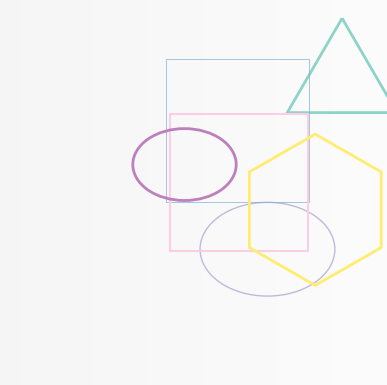[{"shape": "triangle", "thickness": 2, "radius": 0.82, "center": [0.883, 0.789]}, {"shape": "oval", "thickness": 1, "radius": 0.87, "center": [0.69, 0.353]}, {"shape": "square", "thickness": 0.5, "radius": 0.92, "center": [0.613, 0.661]}, {"shape": "square", "thickness": 1.5, "radius": 0.89, "center": [0.617, 0.526]}, {"shape": "oval", "thickness": 2, "radius": 0.67, "center": [0.476, 0.573]}, {"shape": "hexagon", "thickness": 2, "radius": 0.98, "center": [0.814, 0.455]}]